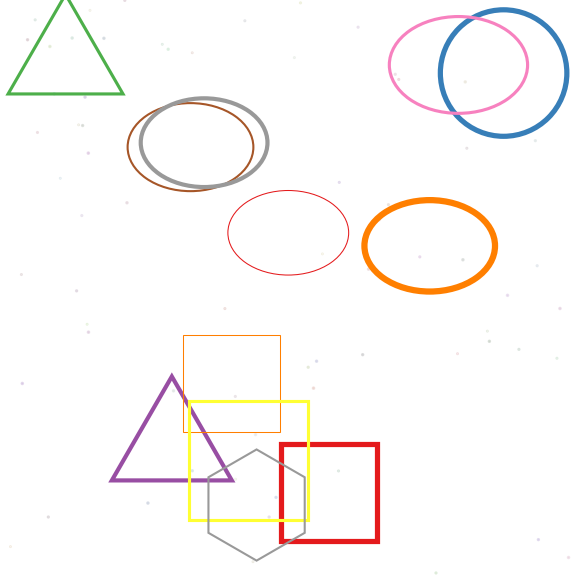[{"shape": "square", "thickness": 2.5, "radius": 0.42, "center": [0.57, 0.146]}, {"shape": "oval", "thickness": 0.5, "radius": 0.52, "center": [0.499, 0.596]}, {"shape": "circle", "thickness": 2.5, "radius": 0.55, "center": [0.872, 0.873]}, {"shape": "triangle", "thickness": 1.5, "radius": 0.57, "center": [0.113, 0.894]}, {"shape": "triangle", "thickness": 2, "radius": 0.6, "center": [0.298, 0.227]}, {"shape": "oval", "thickness": 3, "radius": 0.57, "center": [0.744, 0.573]}, {"shape": "square", "thickness": 0.5, "radius": 0.42, "center": [0.401, 0.334]}, {"shape": "square", "thickness": 1.5, "radius": 0.51, "center": [0.43, 0.202]}, {"shape": "oval", "thickness": 1, "radius": 0.54, "center": [0.33, 0.744]}, {"shape": "oval", "thickness": 1.5, "radius": 0.6, "center": [0.794, 0.887]}, {"shape": "hexagon", "thickness": 1, "radius": 0.48, "center": [0.444, 0.125]}, {"shape": "oval", "thickness": 2, "radius": 0.55, "center": [0.353, 0.752]}]